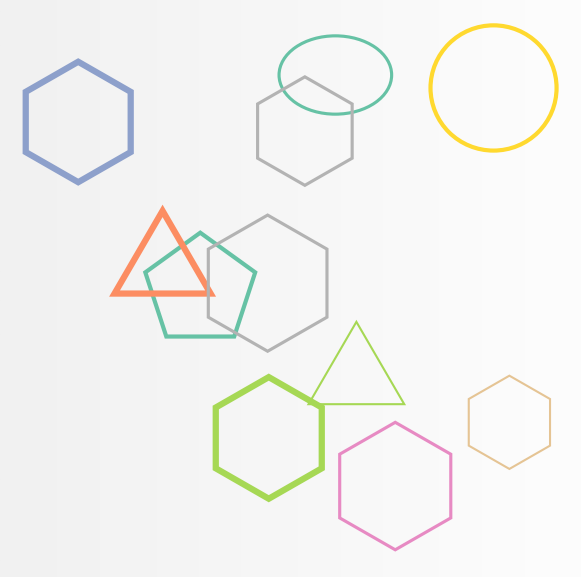[{"shape": "pentagon", "thickness": 2, "radius": 0.5, "center": [0.345, 0.497]}, {"shape": "oval", "thickness": 1.5, "radius": 0.48, "center": [0.577, 0.869]}, {"shape": "triangle", "thickness": 3, "radius": 0.48, "center": [0.28, 0.539]}, {"shape": "hexagon", "thickness": 3, "radius": 0.52, "center": [0.135, 0.788]}, {"shape": "hexagon", "thickness": 1.5, "radius": 0.55, "center": [0.68, 0.157]}, {"shape": "triangle", "thickness": 1, "radius": 0.48, "center": [0.613, 0.347]}, {"shape": "hexagon", "thickness": 3, "radius": 0.53, "center": [0.462, 0.241]}, {"shape": "circle", "thickness": 2, "radius": 0.54, "center": [0.849, 0.847]}, {"shape": "hexagon", "thickness": 1, "radius": 0.4, "center": [0.876, 0.268]}, {"shape": "hexagon", "thickness": 1.5, "radius": 0.47, "center": [0.525, 0.772]}, {"shape": "hexagon", "thickness": 1.5, "radius": 0.59, "center": [0.46, 0.509]}]